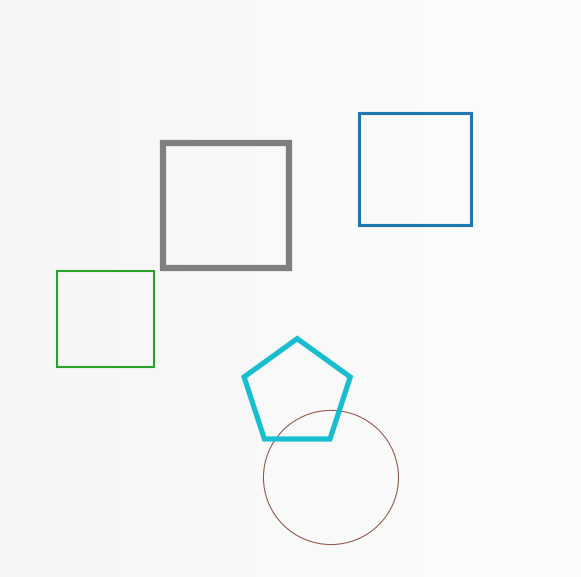[{"shape": "square", "thickness": 1.5, "radius": 0.48, "center": [0.714, 0.707]}, {"shape": "square", "thickness": 1, "radius": 0.42, "center": [0.182, 0.447]}, {"shape": "circle", "thickness": 0.5, "radius": 0.58, "center": [0.569, 0.172]}, {"shape": "square", "thickness": 3, "radius": 0.54, "center": [0.389, 0.644]}, {"shape": "pentagon", "thickness": 2.5, "radius": 0.48, "center": [0.511, 0.317]}]